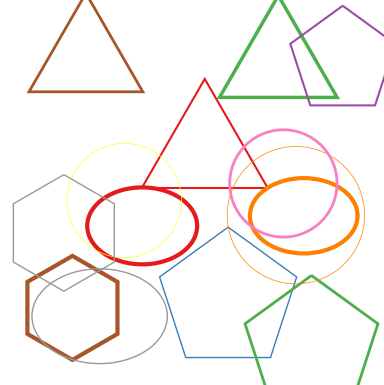[{"shape": "oval", "thickness": 3, "radius": 0.71, "center": [0.369, 0.413]}, {"shape": "triangle", "thickness": 1.5, "radius": 0.94, "center": [0.532, 0.606]}, {"shape": "pentagon", "thickness": 1, "radius": 0.94, "center": [0.593, 0.223]}, {"shape": "pentagon", "thickness": 2, "radius": 0.91, "center": [0.809, 0.103]}, {"shape": "triangle", "thickness": 2.5, "radius": 0.88, "center": [0.723, 0.835]}, {"shape": "pentagon", "thickness": 1.5, "radius": 0.72, "center": [0.89, 0.842]}, {"shape": "oval", "thickness": 3, "radius": 0.7, "center": [0.789, 0.44]}, {"shape": "circle", "thickness": 0.5, "radius": 0.89, "center": [0.769, 0.441]}, {"shape": "circle", "thickness": 0.5, "radius": 0.74, "center": [0.323, 0.479]}, {"shape": "triangle", "thickness": 2, "radius": 0.85, "center": [0.223, 0.847]}, {"shape": "hexagon", "thickness": 3, "radius": 0.68, "center": [0.188, 0.2]}, {"shape": "circle", "thickness": 2, "radius": 0.7, "center": [0.736, 0.524]}, {"shape": "hexagon", "thickness": 1, "radius": 0.76, "center": [0.166, 0.395]}, {"shape": "oval", "thickness": 1, "radius": 0.88, "center": [0.259, 0.179]}]